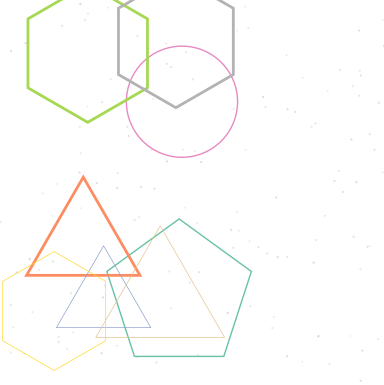[{"shape": "pentagon", "thickness": 1, "radius": 0.99, "center": [0.465, 0.234]}, {"shape": "triangle", "thickness": 2, "radius": 0.85, "center": [0.216, 0.37]}, {"shape": "triangle", "thickness": 0.5, "radius": 0.71, "center": [0.269, 0.22]}, {"shape": "circle", "thickness": 1, "radius": 0.72, "center": [0.473, 0.736]}, {"shape": "hexagon", "thickness": 2, "radius": 0.9, "center": [0.228, 0.861]}, {"shape": "hexagon", "thickness": 0.5, "radius": 0.77, "center": [0.141, 0.192]}, {"shape": "triangle", "thickness": 0.5, "radius": 0.97, "center": [0.416, 0.22]}, {"shape": "hexagon", "thickness": 2, "radius": 0.86, "center": [0.457, 0.892]}]